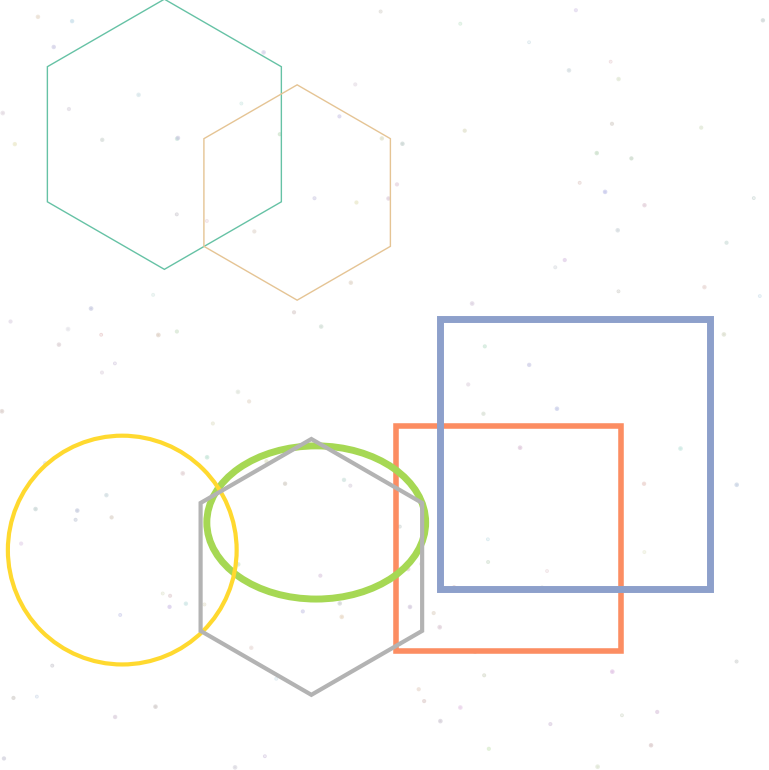[{"shape": "hexagon", "thickness": 0.5, "radius": 0.88, "center": [0.213, 0.826]}, {"shape": "square", "thickness": 2, "radius": 0.73, "center": [0.661, 0.301]}, {"shape": "square", "thickness": 2.5, "radius": 0.88, "center": [0.747, 0.411]}, {"shape": "oval", "thickness": 2.5, "radius": 0.71, "center": [0.411, 0.321]}, {"shape": "circle", "thickness": 1.5, "radius": 0.74, "center": [0.159, 0.286]}, {"shape": "hexagon", "thickness": 0.5, "radius": 0.7, "center": [0.386, 0.75]}, {"shape": "hexagon", "thickness": 1.5, "radius": 0.83, "center": [0.404, 0.264]}]